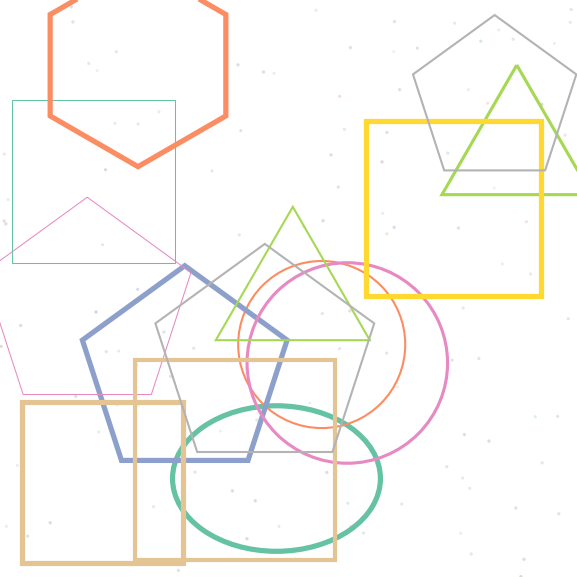[{"shape": "square", "thickness": 0.5, "radius": 0.71, "center": [0.161, 0.685]}, {"shape": "oval", "thickness": 2.5, "radius": 0.9, "center": [0.479, 0.171]}, {"shape": "hexagon", "thickness": 2.5, "radius": 0.88, "center": [0.239, 0.886]}, {"shape": "circle", "thickness": 1, "radius": 0.72, "center": [0.557, 0.403]}, {"shape": "pentagon", "thickness": 2.5, "radius": 0.93, "center": [0.32, 0.353]}, {"shape": "circle", "thickness": 1.5, "radius": 0.87, "center": [0.601, 0.371]}, {"shape": "pentagon", "thickness": 0.5, "radius": 0.94, "center": [0.151, 0.469]}, {"shape": "triangle", "thickness": 1.5, "radius": 0.75, "center": [0.895, 0.737]}, {"shape": "triangle", "thickness": 1, "radius": 0.77, "center": [0.507, 0.487]}, {"shape": "square", "thickness": 2.5, "radius": 0.76, "center": [0.785, 0.639]}, {"shape": "square", "thickness": 2.5, "radius": 0.7, "center": [0.178, 0.163]}, {"shape": "square", "thickness": 2, "radius": 0.87, "center": [0.407, 0.202]}, {"shape": "pentagon", "thickness": 1, "radius": 1.0, "center": [0.459, 0.378]}, {"shape": "pentagon", "thickness": 1, "radius": 0.74, "center": [0.857, 0.824]}]